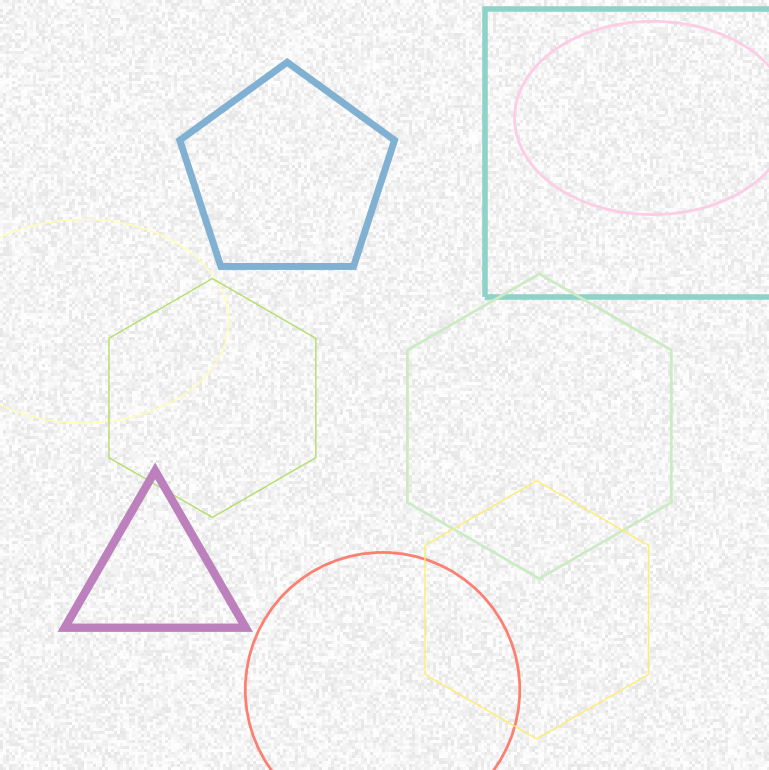[{"shape": "square", "thickness": 2, "radius": 0.93, "center": [0.816, 0.801]}, {"shape": "oval", "thickness": 0.5, "radius": 0.94, "center": [0.108, 0.583]}, {"shape": "circle", "thickness": 1, "radius": 0.89, "center": [0.497, 0.104]}, {"shape": "pentagon", "thickness": 2.5, "radius": 0.73, "center": [0.373, 0.773]}, {"shape": "hexagon", "thickness": 0.5, "radius": 0.78, "center": [0.276, 0.483]}, {"shape": "oval", "thickness": 1, "radius": 0.9, "center": [0.848, 0.847]}, {"shape": "triangle", "thickness": 3, "radius": 0.68, "center": [0.202, 0.253]}, {"shape": "hexagon", "thickness": 1, "radius": 0.99, "center": [0.7, 0.446]}, {"shape": "hexagon", "thickness": 0.5, "radius": 0.84, "center": [0.697, 0.208]}]